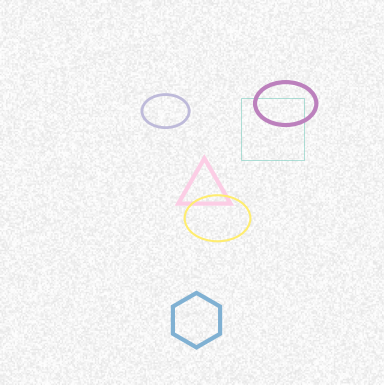[{"shape": "square", "thickness": 0.5, "radius": 0.41, "center": [0.708, 0.665]}, {"shape": "oval", "thickness": 2, "radius": 0.31, "center": [0.43, 0.711]}, {"shape": "hexagon", "thickness": 3, "radius": 0.35, "center": [0.51, 0.168]}, {"shape": "triangle", "thickness": 3, "radius": 0.39, "center": [0.531, 0.51]}, {"shape": "oval", "thickness": 3, "radius": 0.4, "center": [0.742, 0.731]}, {"shape": "oval", "thickness": 1.5, "radius": 0.43, "center": [0.565, 0.433]}]